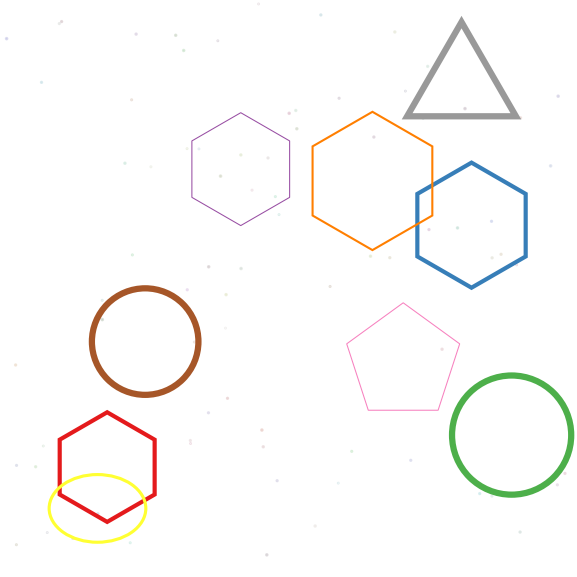[{"shape": "hexagon", "thickness": 2, "radius": 0.47, "center": [0.186, 0.19]}, {"shape": "hexagon", "thickness": 2, "radius": 0.54, "center": [0.816, 0.609]}, {"shape": "circle", "thickness": 3, "radius": 0.52, "center": [0.886, 0.246]}, {"shape": "hexagon", "thickness": 0.5, "radius": 0.49, "center": [0.417, 0.706]}, {"shape": "hexagon", "thickness": 1, "radius": 0.6, "center": [0.645, 0.686]}, {"shape": "oval", "thickness": 1.5, "radius": 0.42, "center": [0.169, 0.119]}, {"shape": "circle", "thickness": 3, "radius": 0.46, "center": [0.251, 0.408]}, {"shape": "pentagon", "thickness": 0.5, "radius": 0.51, "center": [0.698, 0.372]}, {"shape": "triangle", "thickness": 3, "radius": 0.54, "center": [0.799, 0.852]}]